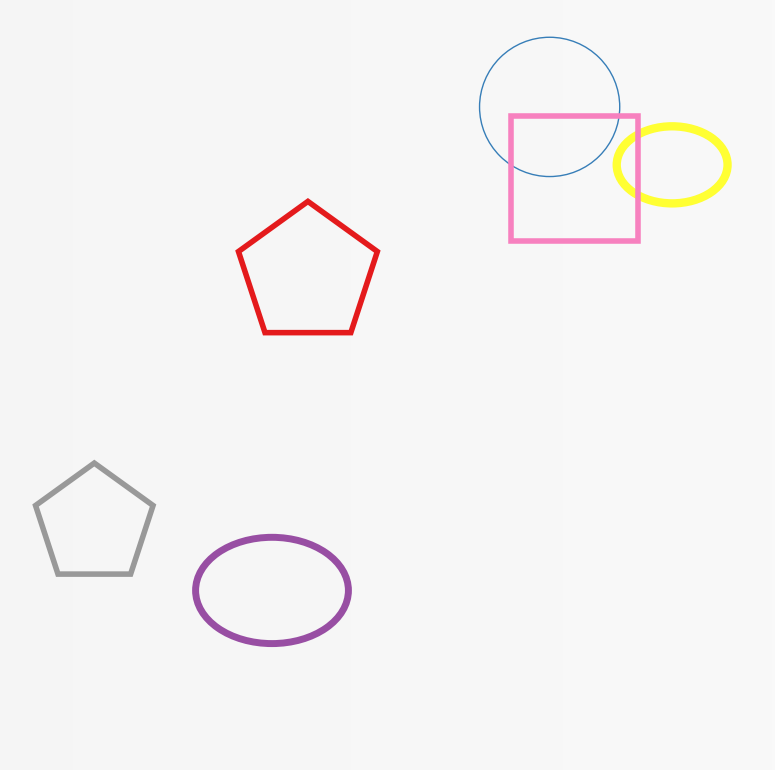[{"shape": "pentagon", "thickness": 2, "radius": 0.47, "center": [0.397, 0.644]}, {"shape": "circle", "thickness": 0.5, "radius": 0.45, "center": [0.709, 0.861]}, {"shape": "oval", "thickness": 2.5, "radius": 0.49, "center": [0.351, 0.233]}, {"shape": "oval", "thickness": 3, "radius": 0.36, "center": [0.867, 0.786]}, {"shape": "square", "thickness": 2, "radius": 0.41, "center": [0.741, 0.768]}, {"shape": "pentagon", "thickness": 2, "radius": 0.4, "center": [0.122, 0.319]}]